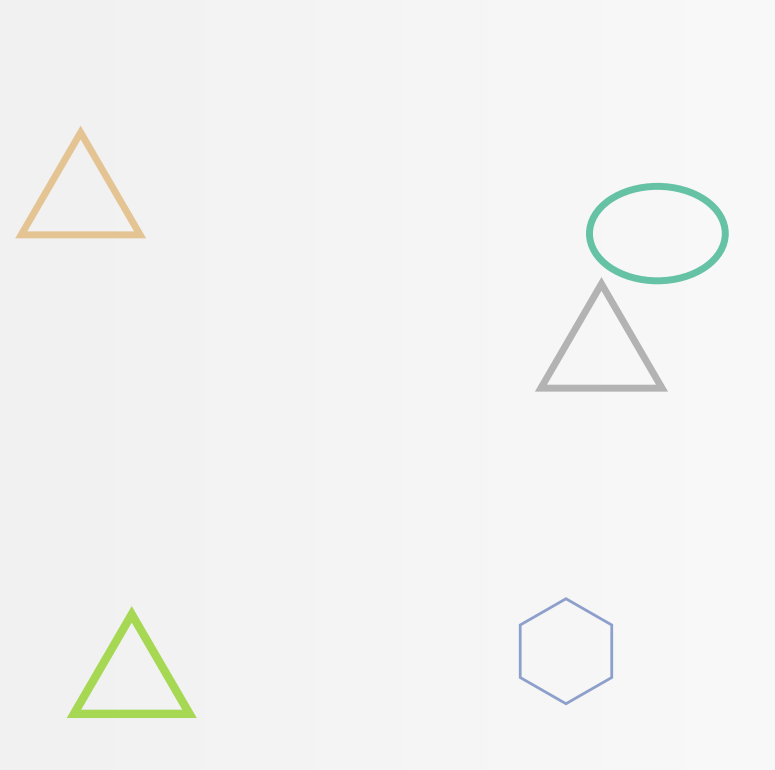[{"shape": "oval", "thickness": 2.5, "radius": 0.44, "center": [0.848, 0.697]}, {"shape": "hexagon", "thickness": 1, "radius": 0.34, "center": [0.73, 0.154]}, {"shape": "triangle", "thickness": 3, "radius": 0.43, "center": [0.17, 0.116]}, {"shape": "triangle", "thickness": 2.5, "radius": 0.44, "center": [0.104, 0.739]}, {"shape": "triangle", "thickness": 2.5, "radius": 0.45, "center": [0.776, 0.541]}]